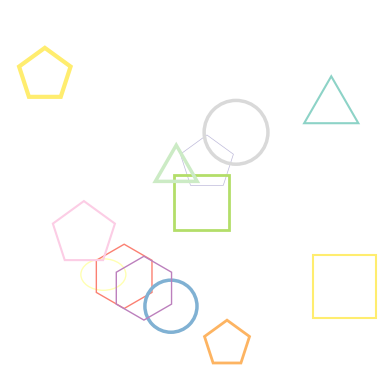[{"shape": "triangle", "thickness": 1.5, "radius": 0.41, "center": [0.86, 0.721]}, {"shape": "oval", "thickness": 1, "radius": 0.29, "center": [0.268, 0.287]}, {"shape": "pentagon", "thickness": 0.5, "radius": 0.36, "center": [0.537, 0.577]}, {"shape": "hexagon", "thickness": 1, "radius": 0.42, "center": [0.322, 0.282]}, {"shape": "circle", "thickness": 2.5, "radius": 0.34, "center": [0.444, 0.205]}, {"shape": "pentagon", "thickness": 2, "radius": 0.31, "center": [0.59, 0.107]}, {"shape": "square", "thickness": 2, "radius": 0.36, "center": [0.523, 0.473]}, {"shape": "pentagon", "thickness": 1.5, "radius": 0.42, "center": [0.218, 0.393]}, {"shape": "circle", "thickness": 2.5, "radius": 0.41, "center": [0.613, 0.656]}, {"shape": "hexagon", "thickness": 1, "radius": 0.41, "center": [0.374, 0.251]}, {"shape": "triangle", "thickness": 2.5, "radius": 0.31, "center": [0.458, 0.56]}, {"shape": "pentagon", "thickness": 3, "radius": 0.35, "center": [0.116, 0.805]}, {"shape": "square", "thickness": 1.5, "radius": 0.41, "center": [0.895, 0.256]}]